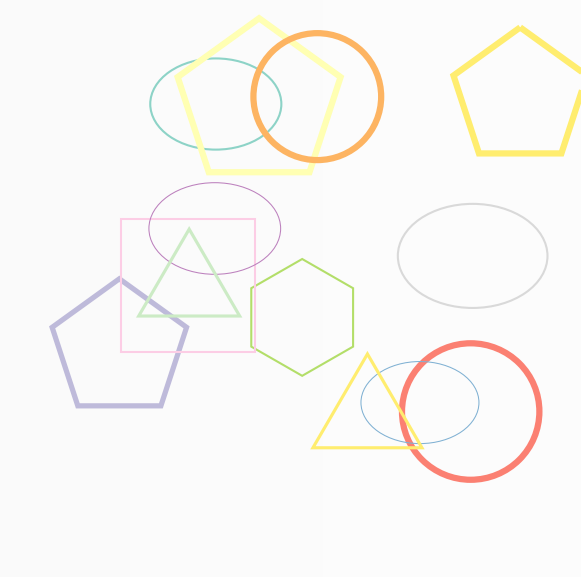[{"shape": "oval", "thickness": 1, "radius": 0.56, "center": [0.371, 0.819]}, {"shape": "pentagon", "thickness": 3, "radius": 0.74, "center": [0.446, 0.82]}, {"shape": "pentagon", "thickness": 2.5, "radius": 0.61, "center": [0.205, 0.395]}, {"shape": "circle", "thickness": 3, "radius": 0.59, "center": [0.81, 0.287]}, {"shape": "oval", "thickness": 0.5, "radius": 0.51, "center": [0.722, 0.302]}, {"shape": "circle", "thickness": 3, "radius": 0.55, "center": [0.546, 0.832]}, {"shape": "hexagon", "thickness": 1, "radius": 0.51, "center": [0.52, 0.449]}, {"shape": "square", "thickness": 1, "radius": 0.57, "center": [0.323, 0.504]}, {"shape": "oval", "thickness": 1, "radius": 0.64, "center": [0.813, 0.556]}, {"shape": "oval", "thickness": 0.5, "radius": 0.57, "center": [0.37, 0.603]}, {"shape": "triangle", "thickness": 1.5, "radius": 0.5, "center": [0.325, 0.502]}, {"shape": "pentagon", "thickness": 3, "radius": 0.6, "center": [0.895, 0.831]}, {"shape": "triangle", "thickness": 1.5, "radius": 0.54, "center": [0.632, 0.278]}]